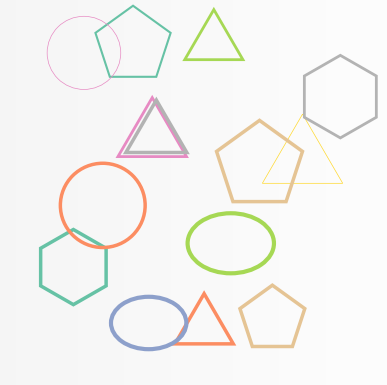[{"shape": "pentagon", "thickness": 1.5, "radius": 0.51, "center": [0.343, 0.883]}, {"shape": "hexagon", "thickness": 2.5, "radius": 0.49, "center": [0.189, 0.306]}, {"shape": "circle", "thickness": 2.5, "radius": 0.55, "center": [0.265, 0.467]}, {"shape": "triangle", "thickness": 2.5, "radius": 0.43, "center": [0.527, 0.15]}, {"shape": "oval", "thickness": 3, "radius": 0.49, "center": [0.384, 0.161]}, {"shape": "triangle", "thickness": 2, "radius": 0.51, "center": [0.393, 0.644]}, {"shape": "circle", "thickness": 0.5, "radius": 0.47, "center": [0.217, 0.863]}, {"shape": "oval", "thickness": 3, "radius": 0.56, "center": [0.596, 0.368]}, {"shape": "triangle", "thickness": 2, "radius": 0.43, "center": [0.552, 0.888]}, {"shape": "triangle", "thickness": 0.5, "radius": 0.6, "center": [0.781, 0.584]}, {"shape": "pentagon", "thickness": 2.5, "radius": 0.44, "center": [0.703, 0.171]}, {"shape": "pentagon", "thickness": 2.5, "radius": 0.58, "center": [0.67, 0.571]}, {"shape": "triangle", "thickness": 2.5, "radius": 0.45, "center": [0.403, 0.649]}, {"shape": "hexagon", "thickness": 2, "radius": 0.54, "center": [0.878, 0.749]}]